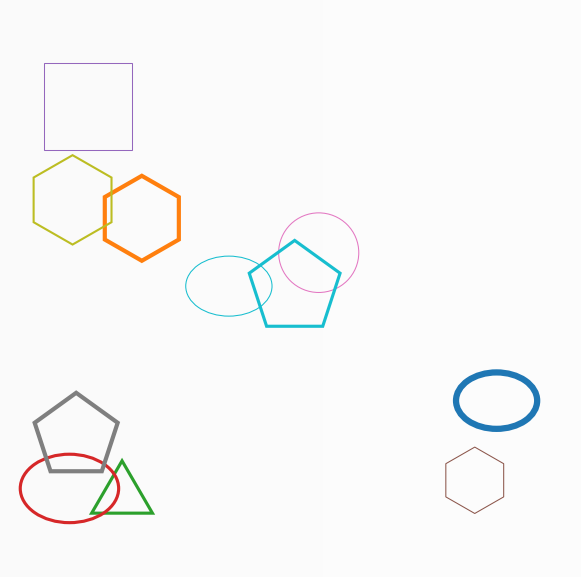[{"shape": "oval", "thickness": 3, "radius": 0.35, "center": [0.854, 0.305]}, {"shape": "hexagon", "thickness": 2, "radius": 0.37, "center": [0.244, 0.621]}, {"shape": "triangle", "thickness": 1.5, "radius": 0.3, "center": [0.21, 0.141]}, {"shape": "oval", "thickness": 1.5, "radius": 0.42, "center": [0.119, 0.153]}, {"shape": "square", "thickness": 0.5, "radius": 0.38, "center": [0.151, 0.815]}, {"shape": "hexagon", "thickness": 0.5, "radius": 0.29, "center": [0.817, 0.167]}, {"shape": "circle", "thickness": 0.5, "radius": 0.34, "center": [0.548, 0.562]}, {"shape": "pentagon", "thickness": 2, "radius": 0.38, "center": [0.131, 0.244]}, {"shape": "hexagon", "thickness": 1, "radius": 0.39, "center": [0.125, 0.653]}, {"shape": "oval", "thickness": 0.5, "radius": 0.37, "center": [0.394, 0.504]}, {"shape": "pentagon", "thickness": 1.5, "radius": 0.41, "center": [0.507, 0.501]}]